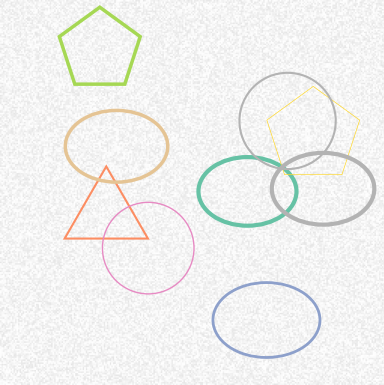[{"shape": "oval", "thickness": 3, "radius": 0.64, "center": [0.643, 0.503]}, {"shape": "triangle", "thickness": 1.5, "radius": 0.62, "center": [0.276, 0.443]}, {"shape": "oval", "thickness": 2, "radius": 0.69, "center": [0.692, 0.169]}, {"shape": "circle", "thickness": 1, "radius": 0.59, "center": [0.385, 0.356]}, {"shape": "pentagon", "thickness": 2.5, "radius": 0.55, "center": [0.259, 0.871]}, {"shape": "pentagon", "thickness": 0.5, "radius": 0.63, "center": [0.814, 0.649]}, {"shape": "oval", "thickness": 2.5, "radius": 0.67, "center": [0.303, 0.62]}, {"shape": "oval", "thickness": 3, "radius": 0.67, "center": [0.839, 0.51]}, {"shape": "circle", "thickness": 1.5, "radius": 0.63, "center": [0.747, 0.686]}]